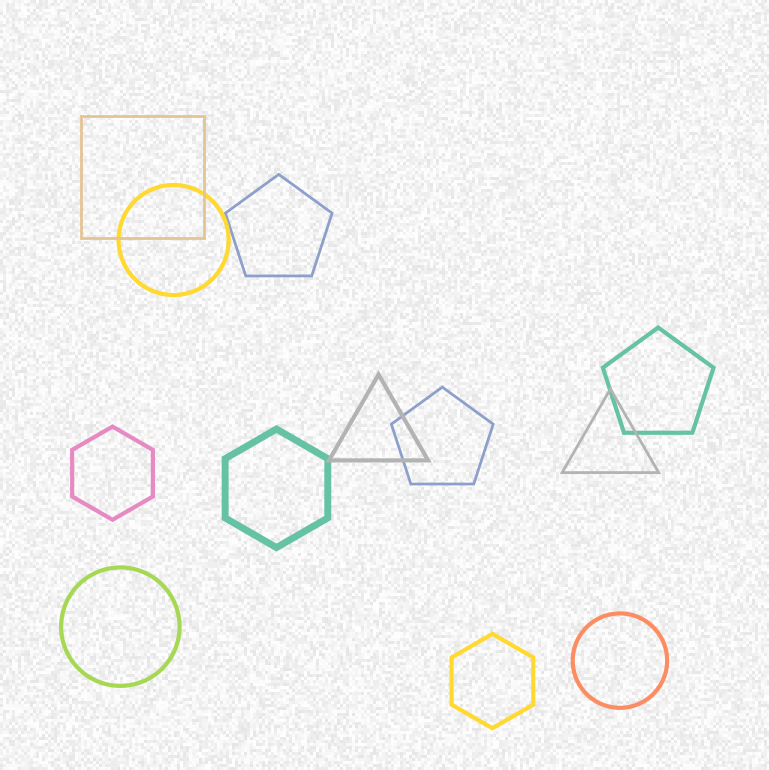[{"shape": "hexagon", "thickness": 2.5, "radius": 0.38, "center": [0.359, 0.366]}, {"shape": "pentagon", "thickness": 1.5, "radius": 0.38, "center": [0.855, 0.499]}, {"shape": "circle", "thickness": 1.5, "radius": 0.31, "center": [0.805, 0.142]}, {"shape": "pentagon", "thickness": 1, "radius": 0.36, "center": [0.362, 0.701]}, {"shape": "pentagon", "thickness": 1, "radius": 0.35, "center": [0.574, 0.428]}, {"shape": "hexagon", "thickness": 1.5, "radius": 0.3, "center": [0.146, 0.385]}, {"shape": "circle", "thickness": 1.5, "radius": 0.38, "center": [0.156, 0.186]}, {"shape": "circle", "thickness": 1.5, "radius": 0.36, "center": [0.225, 0.688]}, {"shape": "hexagon", "thickness": 1.5, "radius": 0.31, "center": [0.639, 0.116]}, {"shape": "square", "thickness": 1, "radius": 0.4, "center": [0.185, 0.77]}, {"shape": "triangle", "thickness": 1.5, "radius": 0.37, "center": [0.492, 0.439]}, {"shape": "triangle", "thickness": 1, "radius": 0.36, "center": [0.793, 0.422]}]